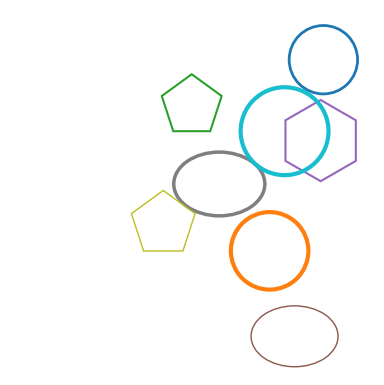[{"shape": "circle", "thickness": 2, "radius": 0.44, "center": [0.84, 0.845]}, {"shape": "circle", "thickness": 3, "radius": 0.5, "center": [0.7, 0.348]}, {"shape": "pentagon", "thickness": 1.5, "radius": 0.41, "center": [0.498, 0.725]}, {"shape": "hexagon", "thickness": 1.5, "radius": 0.53, "center": [0.833, 0.635]}, {"shape": "oval", "thickness": 1, "radius": 0.56, "center": [0.765, 0.127]}, {"shape": "oval", "thickness": 2.5, "radius": 0.59, "center": [0.57, 0.522]}, {"shape": "pentagon", "thickness": 1, "radius": 0.43, "center": [0.424, 0.418]}, {"shape": "circle", "thickness": 3, "radius": 0.57, "center": [0.739, 0.659]}]